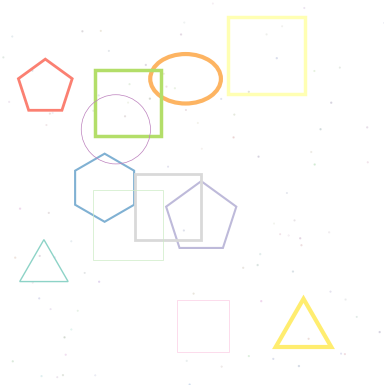[{"shape": "triangle", "thickness": 1, "radius": 0.36, "center": [0.114, 0.305]}, {"shape": "square", "thickness": 2.5, "radius": 0.5, "center": [0.693, 0.856]}, {"shape": "pentagon", "thickness": 1.5, "radius": 0.48, "center": [0.523, 0.434]}, {"shape": "pentagon", "thickness": 2, "radius": 0.37, "center": [0.118, 0.773]}, {"shape": "hexagon", "thickness": 1.5, "radius": 0.44, "center": [0.272, 0.512]}, {"shape": "oval", "thickness": 3, "radius": 0.46, "center": [0.482, 0.795]}, {"shape": "square", "thickness": 2.5, "radius": 0.43, "center": [0.333, 0.733]}, {"shape": "square", "thickness": 0.5, "radius": 0.34, "center": [0.528, 0.153]}, {"shape": "square", "thickness": 2, "radius": 0.43, "center": [0.436, 0.462]}, {"shape": "circle", "thickness": 0.5, "radius": 0.45, "center": [0.301, 0.664]}, {"shape": "square", "thickness": 0.5, "radius": 0.45, "center": [0.332, 0.415]}, {"shape": "triangle", "thickness": 3, "radius": 0.42, "center": [0.788, 0.14]}]